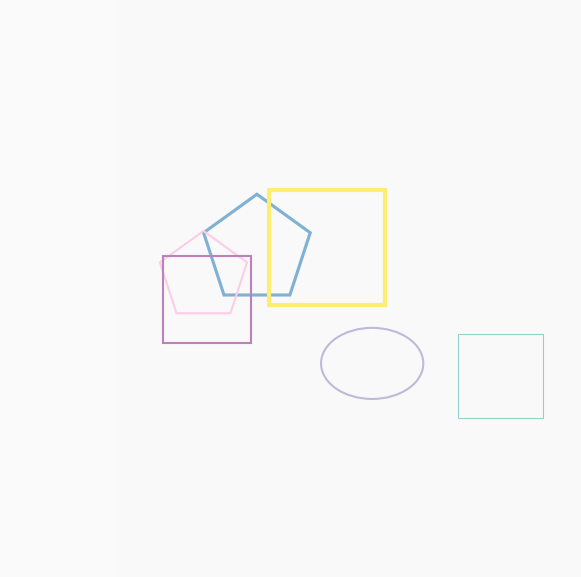[{"shape": "square", "thickness": 0.5, "radius": 0.36, "center": [0.862, 0.349]}, {"shape": "oval", "thickness": 1, "radius": 0.44, "center": [0.64, 0.37]}, {"shape": "pentagon", "thickness": 1.5, "radius": 0.48, "center": [0.442, 0.566]}, {"shape": "pentagon", "thickness": 1, "radius": 0.39, "center": [0.35, 0.52]}, {"shape": "square", "thickness": 1, "radius": 0.38, "center": [0.356, 0.481]}, {"shape": "square", "thickness": 2, "radius": 0.5, "center": [0.562, 0.571]}]